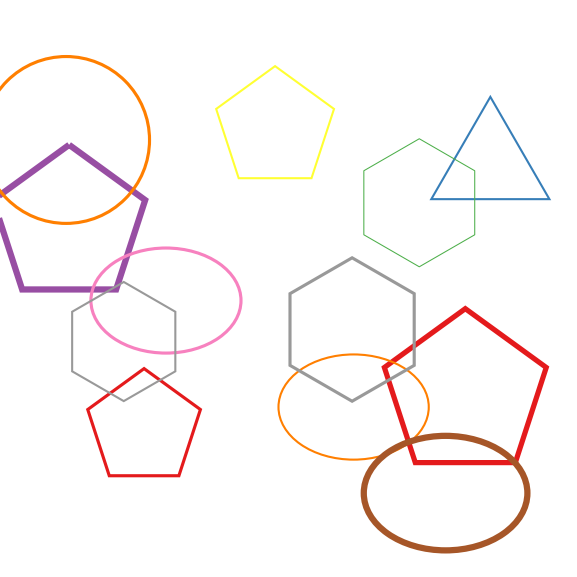[{"shape": "pentagon", "thickness": 1.5, "radius": 0.51, "center": [0.249, 0.258]}, {"shape": "pentagon", "thickness": 2.5, "radius": 0.74, "center": [0.806, 0.317]}, {"shape": "triangle", "thickness": 1, "radius": 0.59, "center": [0.849, 0.713]}, {"shape": "hexagon", "thickness": 0.5, "radius": 0.55, "center": [0.726, 0.648]}, {"shape": "pentagon", "thickness": 3, "radius": 0.69, "center": [0.12, 0.61]}, {"shape": "circle", "thickness": 1.5, "radius": 0.72, "center": [0.114, 0.757]}, {"shape": "oval", "thickness": 1, "radius": 0.65, "center": [0.612, 0.294]}, {"shape": "pentagon", "thickness": 1, "radius": 0.54, "center": [0.476, 0.777]}, {"shape": "oval", "thickness": 3, "radius": 0.71, "center": [0.772, 0.145]}, {"shape": "oval", "thickness": 1.5, "radius": 0.65, "center": [0.287, 0.479]}, {"shape": "hexagon", "thickness": 1.5, "radius": 0.62, "center": [0.61, 0.429]}, {"shape": "hexagon", "thickness": 1, "radius": 0.52, "center": [0.214, 0.408]}]